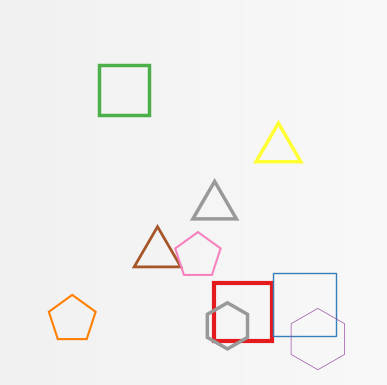[{"shape": "square", "thickness": 3, "radius": 0.38, "center": [0.627, 0.19]}, {"shape": "square", "thickness": 1, "radius": 0.41, "center": [0.786, 0.21]}, {"shape": "square", "thickness": 2.5, "radius": 0.32, "center": [0.321, 0.766]}, {"shape": "hexagon", "thickness": 0.5, "radius": 0.4, "center": [0.82, 0.119]}, {"shape": "pentagon", "thickness": 1.5, "radius": 0.32, "center": [0.186, 0.171]}, {"shape": "triangle", "thickness": 2.5, "radius": 0.33, "center": [0.718, 0.613]}, {"shape": "triangle", "thickness": 2, "radius": 0.35, "center": [0.407, 0.342]}, {"shape": "pentagon", "thickness": 1.5, "radius": 0.31, "center": [0.511, 0.336]}, {"shape": "hexagon", "thickness": 2.5, "radius": 0.3, "center": [0.587, 0.154]}, {"shape": "triangle", "thickness": 2.5, "radius": 0.32, "center": [0.554, 0.464]}]